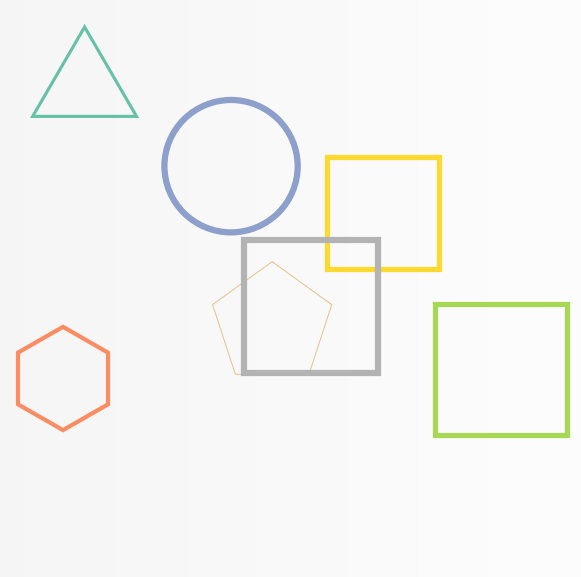[{"shape": "triangle", "thickness": 1.5, "radius": 0.52, "center": [0.146, 0.849]}, {"shape": "hexagon", "thickness": 2, "radius": 0.45, "center": [0.108, 0.344]}, {"shape": "circle", "thickness": 3, "radius": 0.57, "center": [0.398, 0.711]}, {"shape": "square", "thickness": 2.5, "radius": 0.57, "center": [0.861, 0.36]}, {"shape": "square", "thickness": 2.5, "radius": 0.48, "center": [0.66, 0.63]}, {"shape": "pentagon", "thickness": 0.5, "radius": 0.54, "center": [0.468, 0.438]}, {"shape": "square", "thickness": 3, "radius": 0.58, "center": [0.536, 0.469]}]